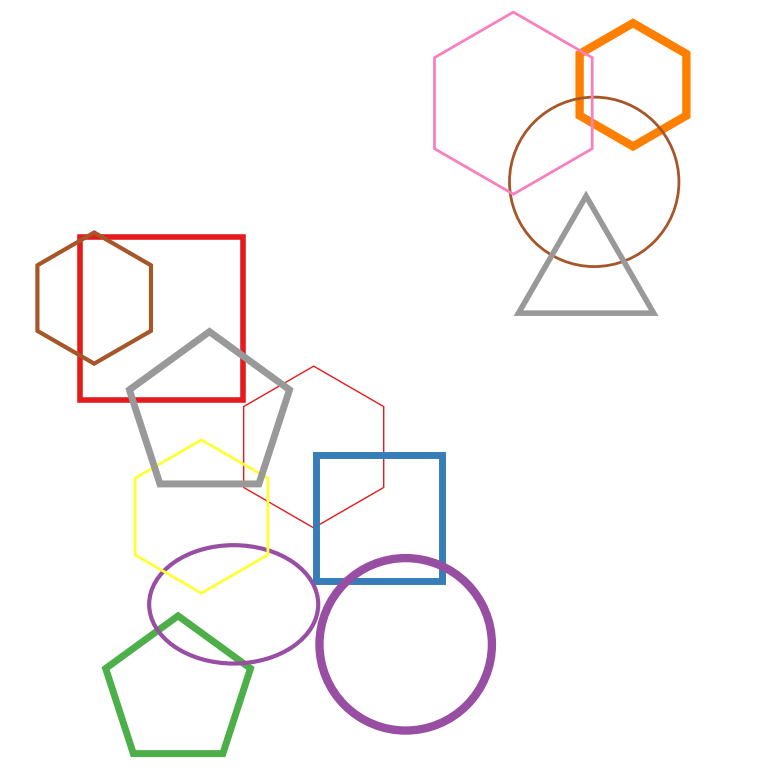[{"shape": "hexagon", "thickness": 0.5, "radius": 0.53, "center": [0.407, 0.419]}, {"shape": "square", "thickness": 2, "radius": 0.53, "center": [0.209, 0.587]}, {"shape": "square", "thickness": 2.5, "radius": 0.41, "center": [0.492, 0.327]}, {"shape": "pentagon", "thickness": 2.5, "radius": 0.49, "center": [0.231, 0.101]}, {"shape": "oval", "thickness": 1.5, "radius": 0.55, "center": [0.303, 0.215]}, {"shape": "circle", "thickness": 3, "radius": 0.56, "center": [0.527, 0.163]}, {"shape": "hexagon", "thickness": 3, "radius": 0.4, "center": [0.822, 0.89]}, {"shape": "hexagon", "thickness": 1, "radius": 0.5, "center": [0.262, 0.329]}, {"shape": "circle", "thickness": 1, "radius": 0.55, "center": [0.772, 0.764]}, {"shape": "hexagon", "thickness": 1.5, "radius": 0.43, "center": [0.122, 0.613]}, {"shape": "hexagon", "thickness": 1, "radius": 0.59, "center": [0.667, 0.866]}, {"shape": "pentagon", "thickness": 2.5, "radius": 0.55, "center": [0.272, 0.46]}, {"shape": "triangle", "thickness": 2, "radius": 0.51, "center": [0.761, 0.644]}]